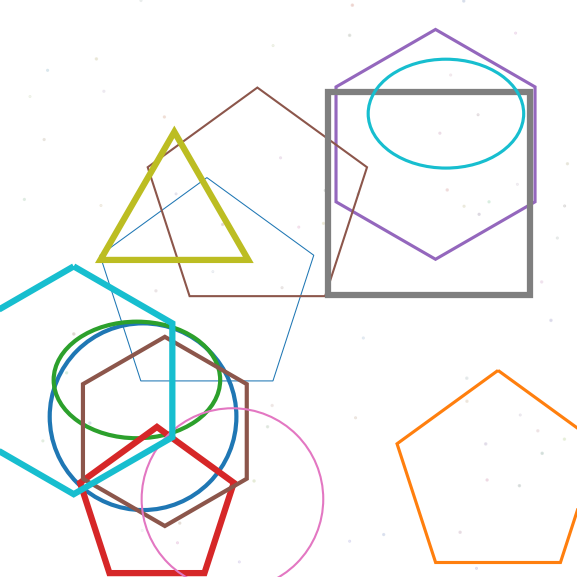[{"shape": "circle", "thickness": 2, "radius": 0.81, "center": [0.248, 0.278]}, {"shape": "pentagon", "thickness": 0.5, "radius": 0.97, "center": [0.358, 0.497]}, {"shape": "pentagon", "thickness": 1.5, "radius": 0.92, "center": [0.862, 0.174]}, {"shape": "oval", "thickness": 2, "radius": 0.72, "center": [0.237, 0.341]}, {"shape": "pentagon", "thickness": 3, "radius": 0.7, "center": [0.272, 0.12]}, {"shape": "hexagon", "thickness": 1.5, "radius": 0.99, "center": [0.754, 0.749]}, {"shape": "pentagon", "thickness": 1, "radius": 1.0, "center": [0.446, 0.648]}, {"shape": "hexagon", "thickness": 2, "radius": 0.82, "center": [0.285, 0.252]}, {"shape": "circle", "thickness": 1, "radius": 0.79, "center": [0.403, 0.135]}, {"shape": "square", "thickness": 3, "radius": 0.88, "center": [0.743, 0.664]}, {"shape": "triangle", "thickness": 3, "radius": 0.74, "center": [0.302, 0.623]}, {"shape": "hexagon", "thickness": 3, "radius": 0.99, "center": [0.128, 0.341]}, {"shape": "oval", "thickness": 1.5, "radius": 0.67, "center": [0.772, 0.802]}]